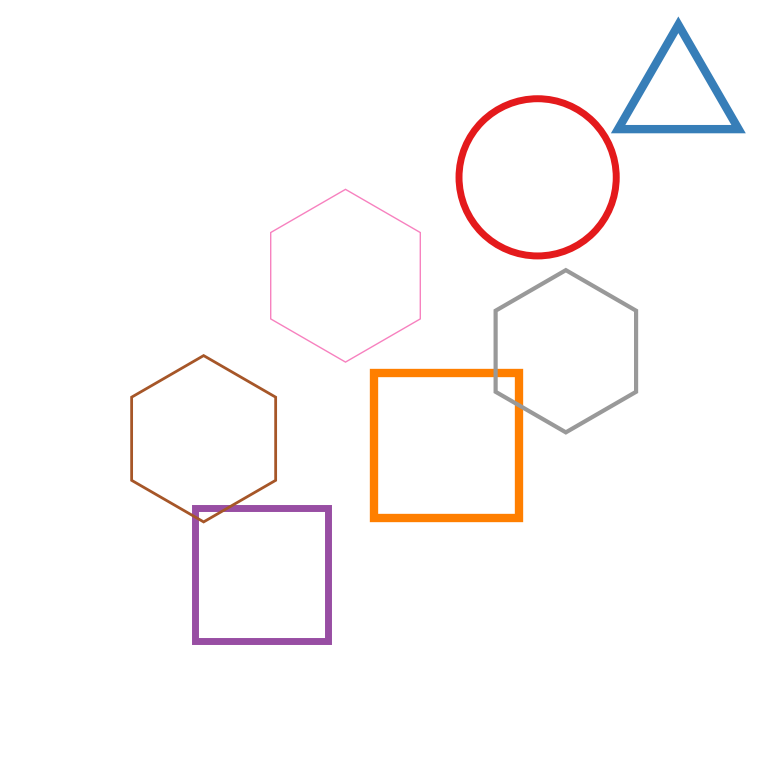[{"shape": "circle", "thickness": 2.5, "radius": 0.51, "center": [0.698, 0.77]}, {"shape": "triangle", "thickness": 3, "radius": 0.45, "center": [0.881, 0.877]}, {"shape": "square", "thickness": 2.5, "radius": 0.43, "center": [0.34, 0.254]}, {"shape": "square", "thickness": 3, "radius": 0.47, "center": [0.58, 0.422]}, {"shape": "hexagon", "thickness": 1, "radius": 0.54, "center": [0.264, 0.43]}, {"shape": "hexagon", "thickness": 0.5, "radius": 0.56, "center": [0.449, 0.642]}, {"shape": "hexagon", "thickness": 1.5, "radius": 0.53, "center": [0.735, 0.544]}]